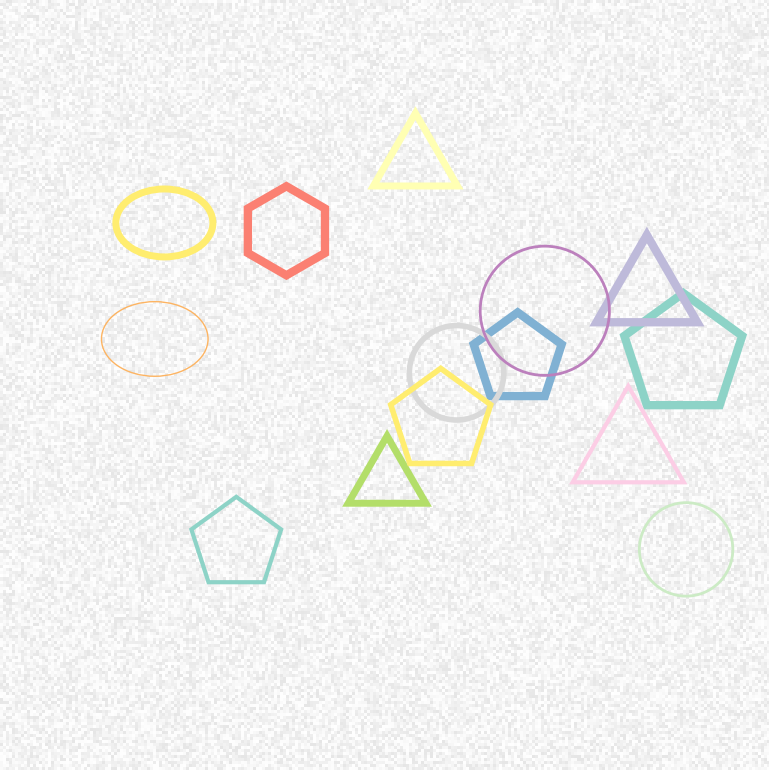[{"shape": "pentagon", "thickness": 1.5, "radius": 0.31, "center": [0.307, 0.293]}, {"shape": "pentagon", "thickness": 3, "radius": 0.4, "center": [0.887, 0.539]}, {"shape": "triangle", "thickness": 2.5, "radius": 0.32, "center": [0.54, 0.79]}, {"shape": "triangle", "thickness": 3, "radius": 0.38, "center": [0.84, 0.619]}, {"shape": "hexagon", "thickness": 3, "radius": 0.29, "center": [0.372, 0.7]}, {"shape": "pentagon", "thickness": 3, "radius": 0.3, "center": [0.672, 0.534]}, {"shape": "oval", "thickness": 0.5, "radius": 0.35, "center": [0.201, 0.56]}, {"shape": "triangle", "thickness": 2.5, "radius": 0.29, "center": [0.503, 0.376]}, {"shape": "triangle", "thickness": 1.5, "radius": 0.42, "center": [0.816, 0.415]}, {"shape": "circle", "thickness": 2, "radius": 0.31, "center": [0.593, 0.516]}, {"shape": "circle", "thickness": 1, "radius": 0.42, "center": [0.708, 0.596]}, {"shape": "circle", "thickness": 1, "radius": 0.3, "center": [0.891, 0.286]}, {"shape": "oval", "thickness": 2.5, "radius": 0.32, "center": [0.213, 0.71]}, {"shape": "pentagon", "thickness": 2, "radius": 0.34, "center": [0.572, 0.453]}]